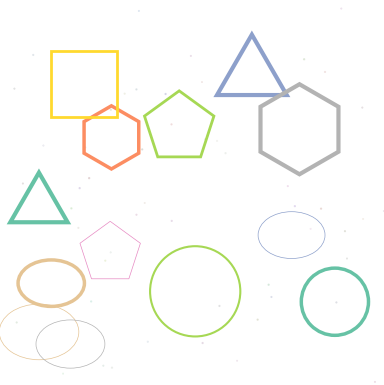[{"shape": "triangle", "thickness": 3, "radius": 0.43, "center": [0.101, 0.466]}, {"shape": "circle", "thickness": 2.5, "radius": 0.44, "center": [0.87, 0.216]}, {"shape": "hexagon", "thickness": 2.5, "radius": 0.41, "center": [0.289, 0.643]}, {"shape": "triangle", "thickness": 3, "radius": 0.52, "center": [0.654, 0.805]}, {"shape": "oval", "thickness": 0.5, "radius": 0.43, "center": [0.757, 0.389]}, {"shape": "pentagon", "thickness": 0.5, "radius": 0.41, "center": [0.286, 0.343]}, {"shape": "pentagon", "thickness": 2, "radius": 0.47, "center": [0.465, 0.669]}, {"shape": "circle", "thickness": 1.5, "radius": 0.59, "center": [0.507, 0.243]}, {"shape": "square", "thickness": 2, "radius": 0.43, "center": [0.218, 0.783]}, {"shape": "oval", "thickness": 0.5, "radius": 0.52, "center": [0.101, 0.138]}, {"shape": "oval", "thickness": 2.5, "radius": 0.43, "center": [0.133, 0.265]}, {"shape": "oval", "thickness": 0.5, "radius": 0.45, "center": [0.183, 0.106]}, {"shape": "hexagon", "thickness": 3, "radius": 0.58, "center": [0.778, 0.664]}]